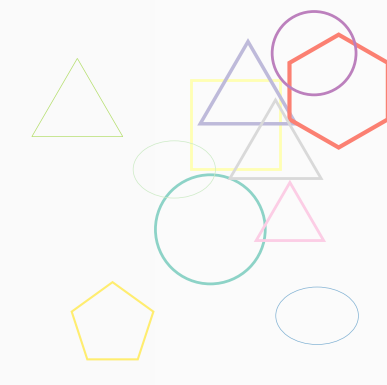[{"shape": "circle", "thickness": 2, "radius": 0.71, "center": [0.543, 0.404]}, {"shape": "square", "thickness": 2, "radius": 0.58, "center": [0.608, 0.676]}, {"shape": "triangle", "thickness": 2.5, "radius": 0.71, "center": [0.64, 0.75]}, {"shape": "hexagon", "thickness": 3, "radius": 0.73, "center": [0.874, 0.763]}, {"shape": "oval", "thickness": 0.5, "radius": 0.53, "center": [0.818, 0.18]}, {"shape": "triangle", "thickness": 0.5, "radius": 0.68, "center": [0.2, 0.713]}, {"shape": "triangle", "thickness": 2, "radius": 0.5, "center": [0.748, 0.425]}, {"shape": "triangle", "thickness": 2, "radius": 0.68, "center": [0.711, 0.604]}, {"shape": "circle", "thickness": 2, "radius": 0.54, "center": [0.811, 0.862]}, {"shape": "oval", "thickness": 0.5, "radius": 0.53, "center": [0.45, 0.56]}, {"shape": "pentagon", "thickness": 1.5, "radius": 0.55, "center": [0.29, 0.156]}]